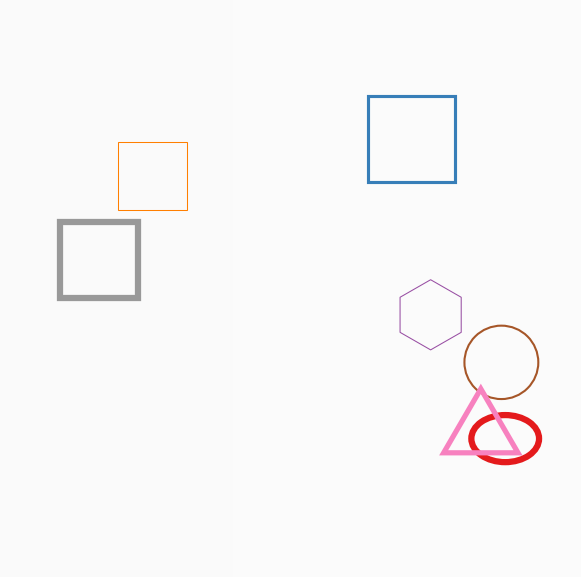[{"shape": "oval", "thickness": 3, "radius": 0.29, "center": [0.869, 0.24]}, {"shape": "square", "thickness": 1.5, "radius": 0.37, "center": [0.708, 0.758]}, {"shape": "hexagon", "thickness": 0.5, "radius": 0.3, "center": [0.741, 0.454]}, {"shape": "square", "thickness": 0.5, "radius": 0.29, "center": [0.262, 0.694]}, {"shape": "circle", "thickness": 1, "radius": 0.32, "center": [0.863, 0.372]}, {"shape": "triangle", "thickness": 2.5, "radius": 0.37, "center": [0.827, 0.252]}, {"shape": "square", "thickness": 3, "radius": 0.33, "center": [0.17, 0.549]}]